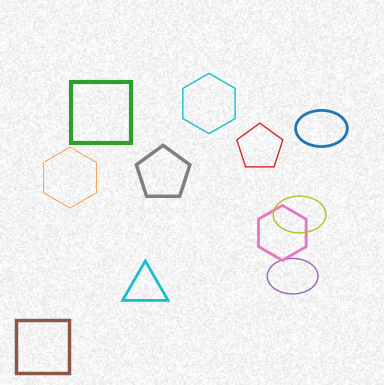[{"shape": "oval", "thickness": 2, "radius": 0.34, "center": [0.835, 0.666]}, {"shape": "hexagon", "thickness": 0.5, "radius": 0.39, "center": [0.182, 0.539]}, {"shape": "square", "thickness": 3, "radius": 0.39, "center": [0.263, 0.708]}, {"shape": "pentagon", "thickness": 1, "radius": 0.31, "center": [0.675, 0.617]}, {"shape": "oval", "thickness": 1, "radius": 0.33, "center": [0.76, 0.283]}, {"shape": "square", "thickness": 2.5, "radius": 0.34, "center": [0.11, 0.1]}, {"shape": "hexagon", "thickness": 2, "radius": 0.36, "center": [0.733, 0.395]}, {"shape": "pentagon", "thickness": 2.5, "radius": 0.37, "center": [0.424, 0.549]}, {"shape": "oval", "thickness": 1, "radius": 0.34, "center": [0.778, 0.443]}, {"shape": "triangle", "thickness": 2, "radius": 0.34, "center": [0.377, 0.254]}, {"shape": "hexagon", "thickness": 1, "radius": 0.39, "center": [0.543, 0.731]}]